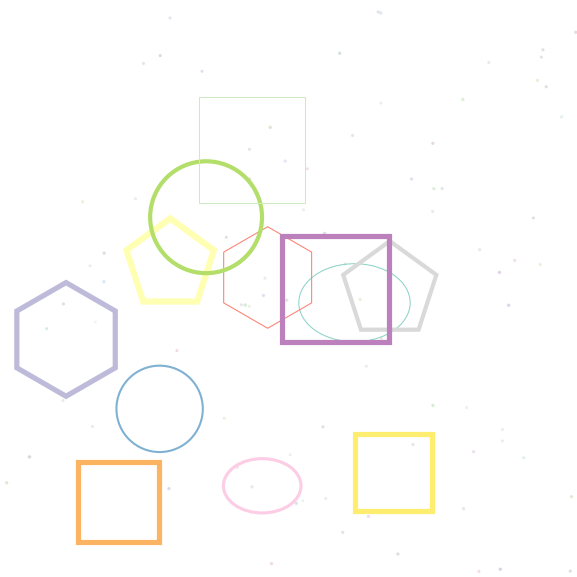[{"shape": "oval", "thickness": 0.5, "radius": 0.48, "center": [0.614, 0.475]}, {"shape": "pentagon", "thickness": 3, "radius": 0.4, "center": [0.295, 0.541]}, {"shape": "hexagon", "thickness": 2.5, "radius": 0.49, "center": [0.114, 0.411]}, {"shape": "hexagon", "thickness": 0.5, "radius": 0.44, "center": [0.463, 0.519]}, {"shape": "circle", "thickness": 1, "radius": 0.37, "center": [0.276, 0.291]}, {"shape": "square", "thickness": 2.5, "radius": 0.35, "center": [0.205, 0.13]}, {"shape": "circle", "thickness": 2, "radius": 0.48, "center": [0.357, 0.623]}, {"shape": "oval", "thickness": 1.5, "radius": 0.34, "center": [0.454, 0.158]}, {"shape": "pentagon", "thickness": 2, "radius": 0.42, "center": [0.675, 0.497]}, {"shape": "square", "thickness": 2.5, "radius": 0.46, "center": [0.581, 0.499]}, {"shape": "square", "thickness": 0.5, "radius": 0.46, "center": [0.436, 0.739]}, {"shape": "square", "thickness": 2.5, "radius": 0.33, "center": [0.682, 0.181]}]